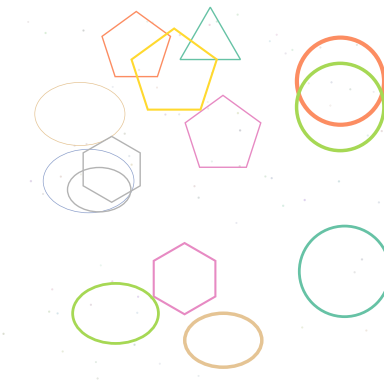[{"shape": "circle", "thickness": 2, "radius": 0.59, "center": [0.895, 0.295]}, {"shape": "triangle", "thickness": 1, "radius": 0.45, "center": [0.546, 0.891]}, {"shape": "circle", "thickness": 3, "radius": 0.57, "center": [0.884, 0.789]}, {"shape": "pentagon", "thickness": 1, "radius": 0.47, "center": [0.354, 0.877]}, {"shape": "oval", "thickness": 0.5, "radius": 0.59, "center": [0.23, 0.53]}, {"shape": "pentagon", "thickness": 1, "radius": 0.52, "center": [0.579, 0.649]}, {"shape": "hexagon", "thickness": 1.5, "radius": 0.46, "center": [0.479, 0.276]}, {"shape": "circle", "thickness": 2.5, "radius": 0.57, "center": [0.884, 0.722]}, {"shape": "oval", "thickness": 2, "radius": 0.56, "center": [0.3, 0.186]}, {"shape": "pentagon", "thickness": 1.5, "radius": 0.58, "center": [0.452, 0.809]}, {"shape": "oval", "thickness": 2.5, "radius": 0.5, "center": [0.58, 0.116]}, {"shape": "oval", "thickness": 0.5, "radius": 0.59, "center": [0.207, 0.704]}, {"shape": "oval", "thickness": 1, "radius": 0.41, "center": [0.258, 0.507]}, {"shape": "hexagon", "thickness": 1, "radius": 0.43, "center": [0.29, 0.56]}]